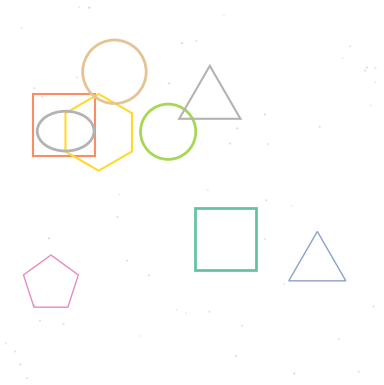[{"shape": "square", "thickness": 2, "radius": 0.4, "center": [0.585, 0.38]}, {"shape": "square", "thickness": 1.5, "radius": 0.41, "center": [0.166, 0.675]}, {"shape": "triangle", "thickness": 1, "radius": 0.43, "center": [0.824, 0.313]}, {"shape": "pentagon", "thickness": 1, "radius": 0.37, "center": [0.132, 0.263]}, {"shape": "circle", "thickness": 2, "radius": 0.36, "center": [0.437, 0.658]}, {"shape": "hexagon", "thickness": 1.5, "radius": 0.5, "center": [0.256, 0.656]}, {"shape": "circle", "thickness": 2, "radius": 0.41, "center": [0.297, 0.814]}, {"shape": "oval", "thickness": 2, "radius": 0.37, "center": [0.17, 0.659]}, {"shape": "triangle", "thickness": 1.5, "radius": 0.46, "center": [0.545, 0.737]}]